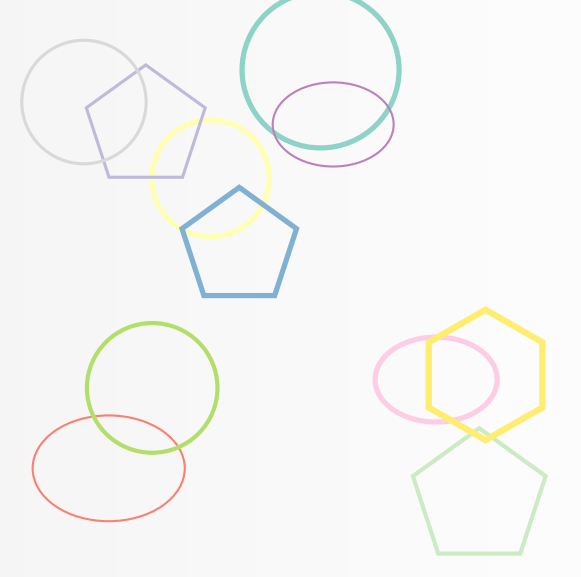[{"shape": "circle", "thickness": 2.5, "radius": 0.68, "center": [0.552, 0.878]}, {"shape": "circle", "thickness": 2.5, "radius": 0.51, "center": [0.362, 0.69]}, {"shape": "pentagon", "thickness": 1.5, "radius": 0.54, "center": [0.251, 0.779]}, {"shape": "oval", "thickness": 1, "radius": 0.65, "center": [0.187, 0.188]}, {"shape": "pentagon", "thickness": 2.5, "radius": 0.52, "center": [0.412, 0.571]}, {"shape": "circle", "thickness": 2, "radius": 0.56, "center": [0.262, 0.327]}, {"shape": "oval", "thickness": 2.5, "radius": 0.53, "center": [0.75, 0.342]}, {"shape": "circle", "thickness": 1.5, "radius": 0.53, "center": [0.144, 0.822]}, {"shape": "oval", "thickness": 1, "radius": 0.52, "center": [0.573, 0.784]}, {"shape": "pentagon", "thickness": 2, "radius": 0.6, "center": [0.825, 0.138]}, {"shape": "hexagon", "thickness": 3, "radius": 0.56, "center": [0.835, 0.35]}]